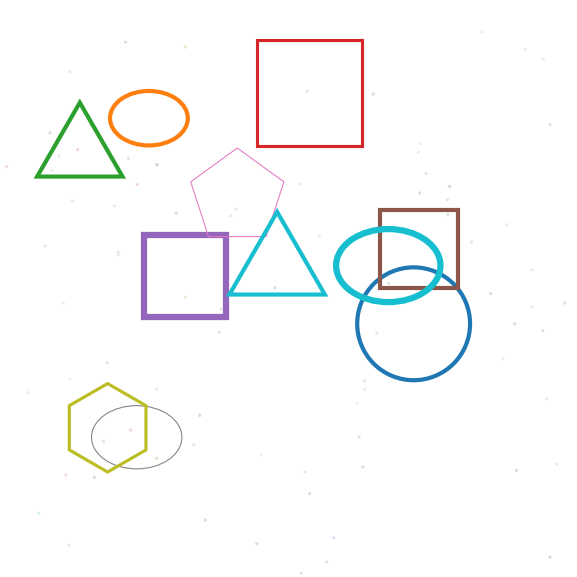[{"shape": "circle", "thickness": 2, "radius": 0.49, "center": [0.716, 0.438]}, {"shape": "oval", "thickness": 2, "radius": 0.34, "center": [0.258, 0.794]}, {"shape": "triangle", "thickness": 2, "radius": 0.43, "center": [0.138, 0.736]}, {"shape": "square", "thickness": 1.5, "radius": 0.46, "center": [0.535, 0.838]}, {"shape": "square", "thickness": 3, "radius": 0.35, "center": [0.32, 0.521]}, {"shape": "square", "thickness": 2, "radius": 0.34, "center": [0.726, 0.568]}, {"shape": "pentagon", "thickness": 0.5, "radius": 0.42, "center": [0.411, 0.658]}, {"shape": "oval", "thickness": 0.5, "radius": 0.39, "center": [0.237, 0.242]}, {"shape": "hexagon", "thickness": 1.5, "radius": 0.38, "center": [0.186, 0.258]}, {"shape": "oval", "thickness": 3, "radius": 0.45, "center": [0.672, 0.539]}, {"shape": "triangle", "thickness": 2, "radius": 0.48, "center": [0.48, 0.537]}]